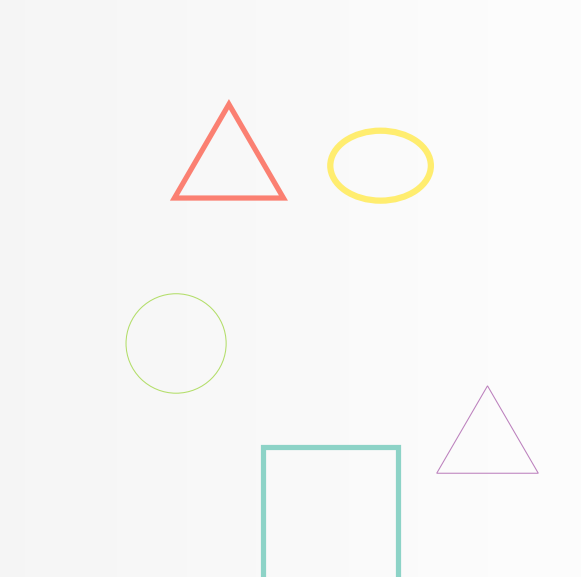[{"shape": "square", "thickness": 2.5, "radius": 0.58, "center": [0.569, 0.108]}, {"shape": "triangle", "thickness": 2.5, "radius": 0.54, "center": [0.394, 0.71]}, {"shape": "circle", "thickness": 0.5, "radius": 0.43, "center": [0.303, 0.404]}, {"shape": "triangle", "thickness": 0.5, "radius": 0.5, "center": [0.839, 0.23]}, {"shape": "oval", "thickness": 3, "radius": 0.43, "center": [0.655, 0.712]}]